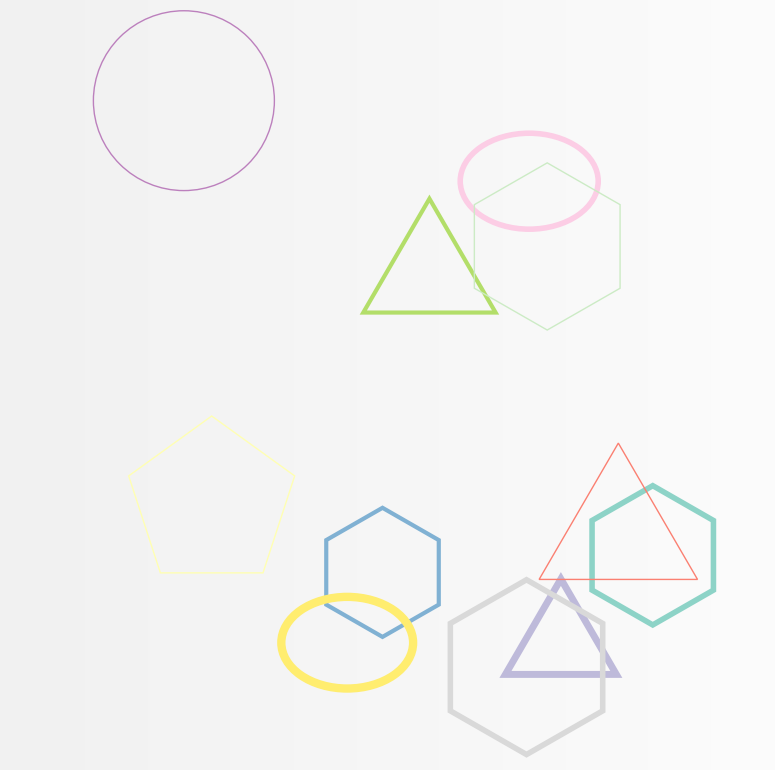[{"shape": "hexagon", "thickness": 2, "radius": 0.45, "center": [0.842, 0.279]}, {"shape": "pentagon", "thickness": 0.5, "radius": 0.56, "center": [0.273, 0.347]}, {"shape": "triangle", "thickness": 2.5, "radius": 0.41, "center": [0.724, 0.165]}, {"shape": "triangle", "thickness": 0.5, "radius": 0.59, "center": [0.798, 0.307]}, {"shape": "hexagon", "thickness": 1.5, "radius": 0.42, "center": [0.494, 0.257]}, {"shape": "triangle", "thickness": 1.5, "radius": 0.49, "center": [0.554, 0.643]}, {"shape": "oval", "thickness": 2, "radius": 0.45, "center": [0.683, 0.765]}, {"shape": "hexagon", "thickness": 2, "radius": 0.57, "center": [0.679, 0.134]}, {"shape": "circle", "thickness": 0.5, "radius": 0.58, "center": [0.237, 0.869]}, {"shape": "hexagon", "thickness": 0.5, "radius": 0.54, "center": [0.706, 0.68]}, {"shape": "oval", "thickness": 3, "radius": 0.43, "center": [0.448, 0.165]}]